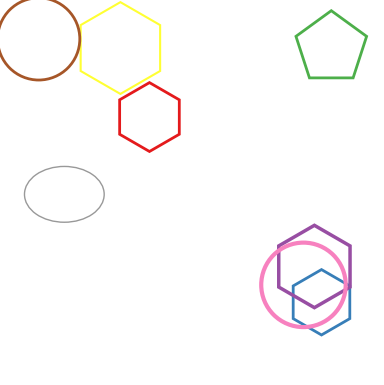[{"shape": "hexagon", "thickness": 2, "radius": 0.45, "center": [0.388, 0.696]}, {"shape": "hexagon", "thickness": 2, "radius": 0.42, "center": [0.835, 0.215]}, {"shape": "pentagon", "thickness": 2, "radius": 0.48, "center": [0.86, 0.876]}, {"shape": "hexagon", "thickness": 2.5, "radius": 0.53, "center": [0.817, 0.308]}, {"shape": "hexagon", "thickness": 1.5, "radius": 0.6, "center": [0.313, 0.875]}, {"shape": "circle", "thickness": 2, "radius": 0.53, "center": [0.101, 0.899]}, {"shape": "circle", "thickness": 3, "radius": 0.55, "center": [0.788, 0.26]}, {"shape": "oval", "thickness": 1, "radius": 0.52, "center": [0.167, 0.495]}]